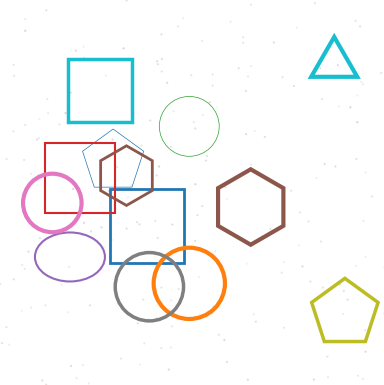[{"shape": "pentagon", "thickness": 0.5, "radius": 0.42, "center": [0.294, 0.581]}, {"shape": "square", "thickness": 2, "radius": 0.48, "center": [0.382, 0.413]}, {"shape": "circle", "thickness": 3, "radius": 0.46, "center": [0.492, 0.264]}, {"shape": "circle", "thickness": 0.5, "radius": 0.39, "center": [0.492, 0.672]}, {"shape": "square", "thickness": 1.5, "radius": 0.45, "center": [0.208, 0.537]}, {"shape": "oval", "thickness": 1.5, "radius": 0.45, "center": [0.182, 0.333]}, {"shape": "hexagon", "thickness": 2, "radius": 0.39, "center": [0.328, 0.544]}, {"shape": "hexagon", "thickness": 3, "radius": 0.49, "center": [0.651, 0.462]}, {"shape": "circle", "thickness": 3, "radius": 0.38, "center": [0.136, 0.473]}, {"shape": "circle", "thickness": 2.5, "radius": 0.44, "center": [0.388, 0.255]}, {"shape": "pentagon", "thickness": 2.5, "radius": 0.45, "center": [0.896, 0.186]}, {"shape": "triangle", "thickness": 3, "radius": 0.35, "center": [0.868, 0.835]}, {"shape": "square", "thickness": 2.5, "radius": 0.41, "center": [0.26, 0.765]}]